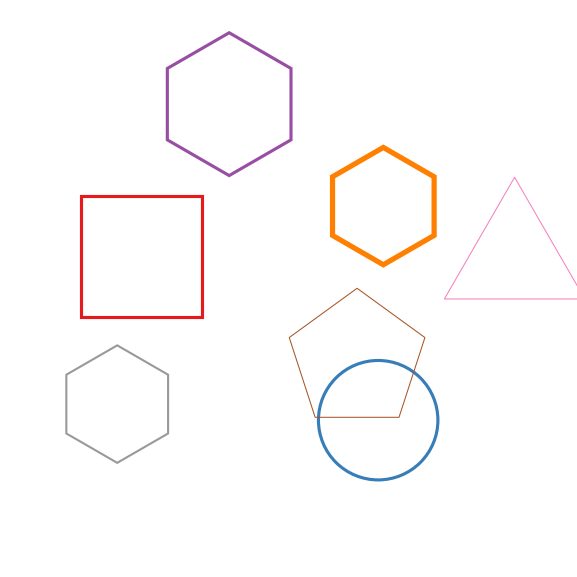[{"shape": "square", "thickness": 1.5, "radius": 0.52, "center": [0.245, 0.554]}, {"shape": "circle", "thickness": 1.5, "radius": 0.52, "center": [0.655, 0.272]}, {"shape": "hexagon", "thickness": 1.5, "radius": 0.62, "center": [0.397, 0.819]}, {"shape": "hexagon", "thickness": 2.5, "radius": 0.51, "center": [0.664, 0.642]}, {"shape": "pentagon", "thickness": 0.5, "radius": 0.62, "center": [0.618, 0.376]}, {"shape": "triangle", "thickness": 0.5, "radius": 0.7, "center": [0.891, 0.552]}, {"shape": "hexagon", "thickness": 1, "radius": 0.51, "center": [0.203, 0.299]}]